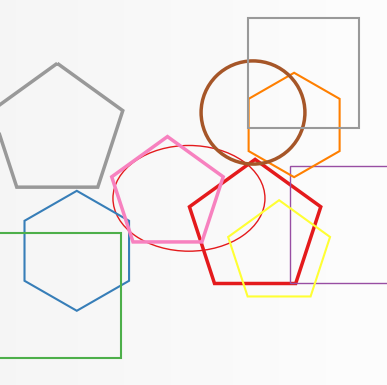[{"shape": "pentagon", "thickness": 2.5, "radius": 0.89, "center": [0.658, 0.408]}, {"shape": "oval", "thickness": 1, "radius": 0.98, "center": [0.488, 0.485]}, {"shape": "hexagon", "thickness": 1.5, "radius": 0.78, "center": [0.198, 0.349]}, {"shape": "square", "thickness": 1.5, "radius": 0.81, "center": [0.15, 0.233]}, {"shape": "square", "thickness": 1, "radius": 0.76, "center": [0.899, 0.417]}, {"shape": "hexagon", "thickness": 1.5, "radius": 0.68, "center": [0.759, 0.675]}, {"shape": "pentagon", "thickness": 1.5, "radius": 0.69, "center": [0.72, 0.342]}, {"shape": "circle", "thickness": 2.5, "radius": 0.67, "center": [0.653, 0.708]}, {"shape": "pentagon", "thickness": 2.5, "radius": 0.76, "center": [0.432, 0.494]}, {"shape": "pentagon", "thickness": 2.5, "radius": 0.89, "center": [0.148, 0.658]}, {"shape": "square", "thickness": 1.5, "radius": 0.71, "center": [0.783, 0.812]}]